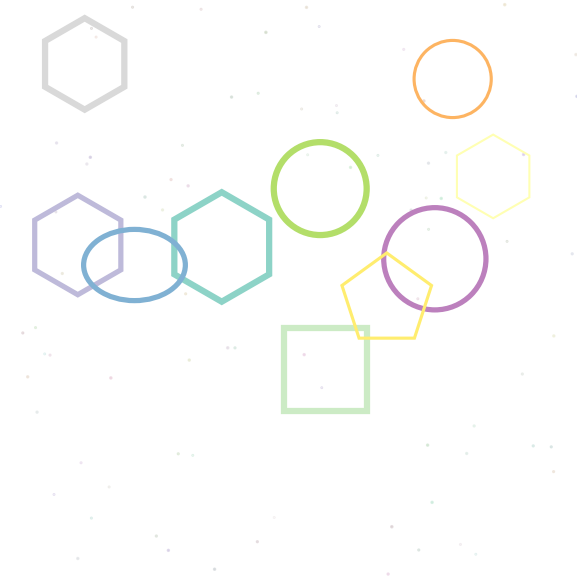[{"shape": "hexagon", "thickness": 3, "radius": 0.47, "center": [0.384, 0.572]}, {"shape": "hexagon", "thickness": 1, "radius": 0.36, "center": [0.854, 0.694]}, {"shape": "hexagon", "thickness": 2.5, "radius": 0.43, "center": [0.135, 0.575]}, {"shape": "oval", "thickness": 2.5, "radius": 0.44, "center": [0.233, 0.54]}, {"shape": "circle", "thickness": 1.5, "radius": 0.33, "center": [0.784, 0.862]}, {"shape": "circle", "thickness": 3, "radius": 0.4, "center": [0.554, 0.673]}, {"shape": "hexagon", "thickness": 3, "radius": 0.4, "center": [0.147, 0.888]}, {"shape": "circle", "thickness": 2.5, "radius": 0.44, "center": [0.753, 0.551]}, {"shape": "square", "thickness": 3, "radius": 0.36, "center": [0.564, 0.36]}, {"shape": "pentagon", "thickness": 1.5, "radius": 0.41, "center": [0.67, 0.48]}]